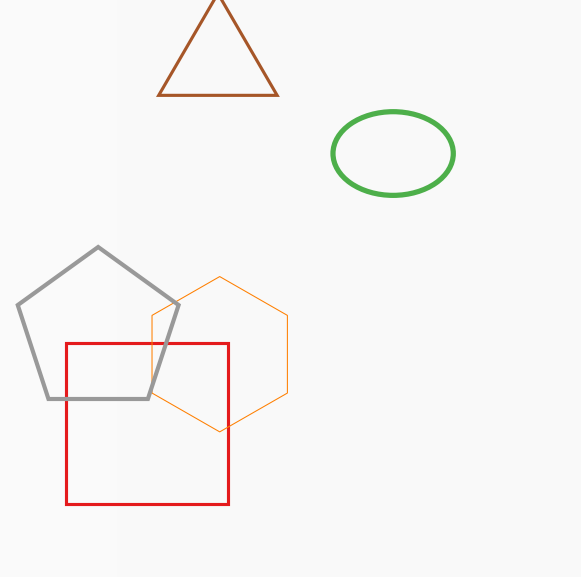[{"shape": "square", "thickness": 1.5, "radius": 0.7, "center": [0.253, 0.267]}, {"shape": "oval", "thickness": 2.5, "radius": 0.52, "center": [0.676, 0.733]}, {"shape": "hexagon", "thickness": 0.5, "radius": 0.67, "center": [0.378, 0.386]}, {"shape": "triangle", "thickness": 1.5, "radius": 0.59, "center": [0.375, 0.893]}, {"shape": "pentagon", "thickness": 2, "radius": 0.73, "center": [0.169, 0.426]}]